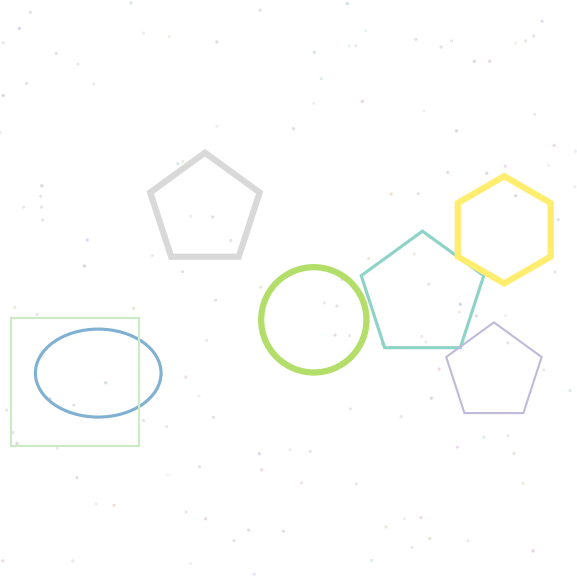[{"shape": "pentagon", "thickness": 1.5, "radius": 0.56, "center": [0.732, 0.487]}, {"shape": "pentagon", "thickness": 1, "radius": 0.43, "center": [0.855, 0.354]}, {"shape": "oval", "thickness": 1.5, "radius": 0.54, "center": [0.17, 0.353]}, {"shape": "circle", "thickness": 3, "radius": 0.46, "center": [0.543, 0.445]}, {"shape": "pentagon", "thickness": 3, "radius": 0.5, "center": [0.355, 0.635]}, {"shape": "square", "thickness": 1, "radius": 0.55, "center": [0.13, 0.338]}, {"shape": "hexagon", "thickness": 3, "radius": 0.46, "center": [0.873, 0.601]}]